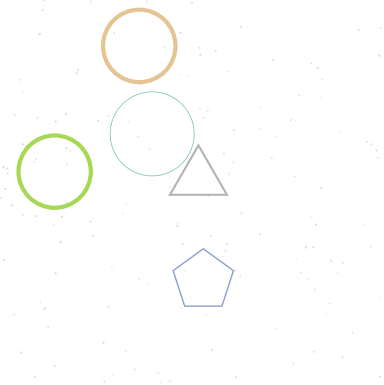[{"shape": "circle", "thickness": 0.5, "radius": 0.55, "center": [0.395, 0.652]}, {"shape": "pentagon", "thickness": 1, "radius": 0.41, "center": [0.528, 0.272]}, {"shape": "circle", "thickness": 3, "radius": 0.47, "center": [0.142, 0.554]}, {"shape": "circle", "thickness": 3, "radius": 0.47, "center": [0.362, 0.881]}, {"shape": "triangle", "thickness": 1.5, "radius": 0.43, "center": [0.515, 0.537]}]